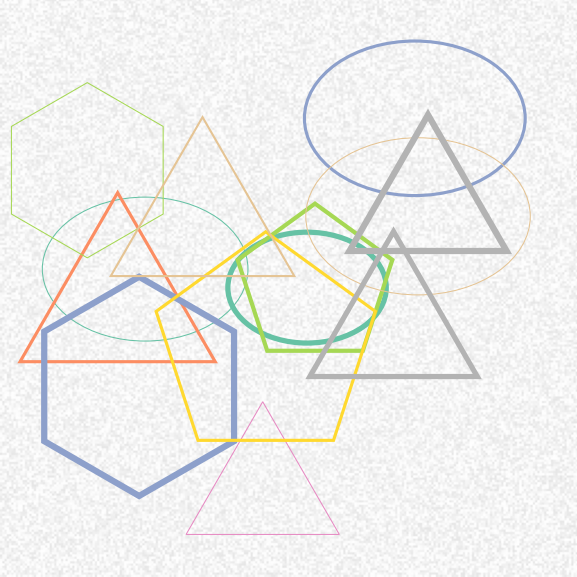[{"shape": "oval", "thickness": 2.5, "radius": 0.69, "center": [0.532, 0.501]}, {"shape": "oval", "thickness": 0.5, "radius": 0.89, "center": [0.251, 0.533]}, {"shape": "triangle", "thickness": 1.5, "radius": 0.98, "center": [0.204, 0.47]}, {"shape": "oval", "thickness": 1.5, "radius": 0.96, "center": [0.718, 0.794]}, {"shape": "hexagon", "thickness": 3, "radius": 0.95, "center": [0.241, 0.33]}, {"shape": "triangle", "thickness": 0.5, "radius": 0.77, "center": [0.455, 0.15]}, {"shape": "hexagon", "thickness": 0.5, "radius": 0.76, "center": [0.151, 0.704]}, {"shape": "pentagon", "thickness": 2, "radius": 0.7, "center": [0.545, 0.506]}, {"shape": "pentagon", "thickness": 1.5, "radius": 1.0, "center": [0.46, 0.398]}, {"shape": "oval", "thickness": 0.5, "radius": 0.97, "center": [0.724, 0.625]}, {"shape": "triangle", "thickness": 1, "radius": 0.92, "center": [0.351, 0.613]}, {"shape": "triangle", "thickness": 3, "radius": 0.79, "center": [0.741, 0.643]}, {"shape": "triangle", "thickness": 2.5, "radius": 0.84, "center": [0.681, 0.431]}]